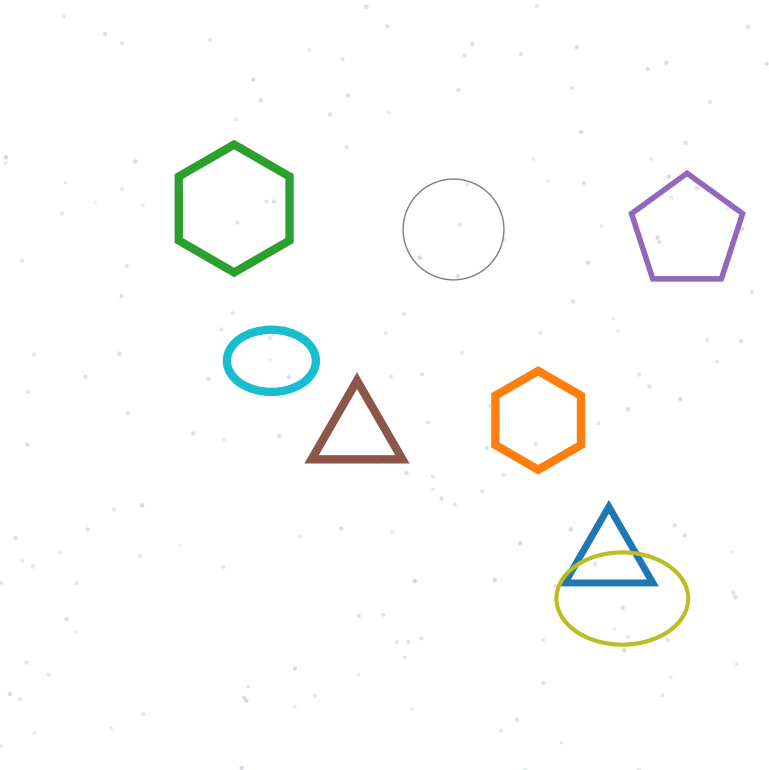[{"shape": "triangle", "thickness": 2.5, "radius": 0.33, "center": [0.791, 0.276]}, {"shape": "hexagon", "thickness": 3, "radius": 0.32, "center": [0.699, 0.454]}, {"shape": "hexagon", "thickness": 3, "radius": 0.42, "center": [0.304, 0.729]}, {"shape": "pentagon", "thickness": 2, "radius": 0.38, "center": [0.892, 0.699]}, {"shape": "triangle", "thickness": 3, "radius": 0.34, "center": [0.464, 0.438]}, {"shape": "circle", "thickness": 0.5, "radius": 0.33, "center": [0.589, 0.702]}, {"shape": "oval", "thickness": 1.5, "radius": 0.43, "center": [0.808, 0.223]}, {"shape": "oval", "thickness": 3, "radius": 0.29, "center": [0.352, 0.531]}]